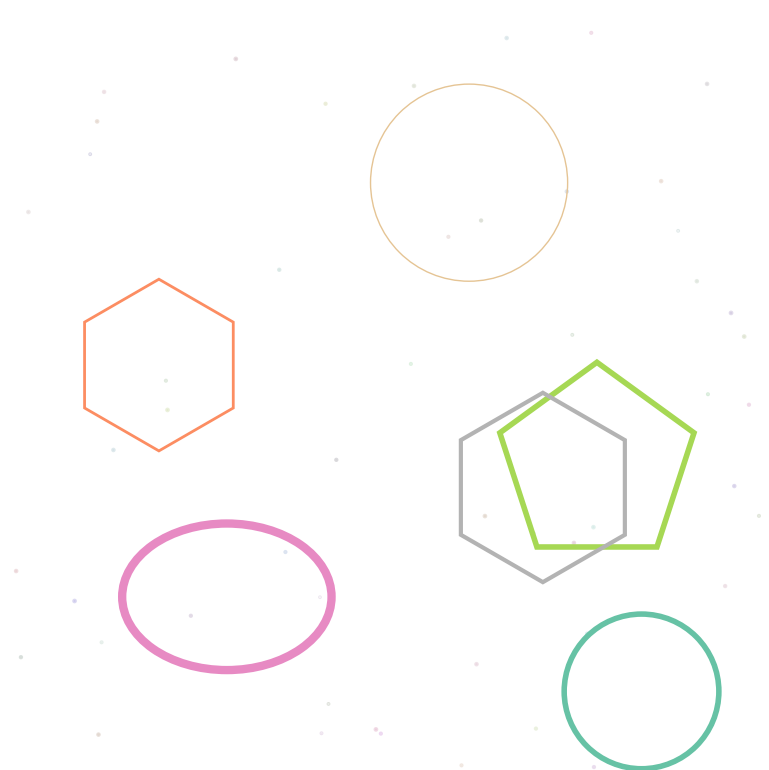[{"shape": "circle", "thickness": 2, "radius": 0.5, "center": [0.833, 0.102]}, {"shape": "hexagon", "thickness": 1, "radius": 0.56, "center": [0.206, 0.526]}, {"shape": "oval", "thickness": 3, "radius": 0.68, "center": [0.295, 0.225]}, {"shape": "pentagon", "thickness": 2, "radius": 0.66, "center": [0.775, 0.397]}, {"shape": "circle", "thickness": 0.5, "radius": 0.64, "center": [0.609, 0.763]}, {"shape": "hexagon", "thickness": 1.5, "radius": 0.61, "center": [0.705, 0.367]}]